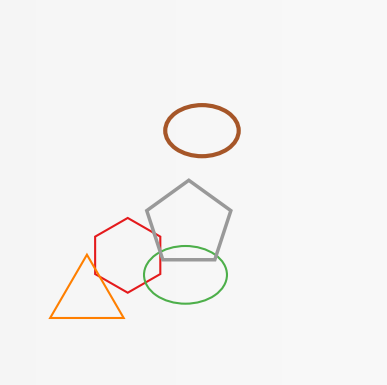[{"shape": "hexagon", "thickness": 1.5, "radius": 0.49, "center": [0.33, 0.337]}, {"shape": "oval", "thickness": 1.5, "radius": 0.54, "center": [0.479, 0.286]}, {"shape": "triangle", "thickness": 1.5, "radius": 0.55, "center": [0.224, 0.229]}, {"shape": "oval", "thickness": 3, "radius": 0.47, "center": [0.521, 0.661]}, {"shape": "pentagon", "thickness": 2.5, "radius": 0.57, "center": [0.487, 0.418]}]